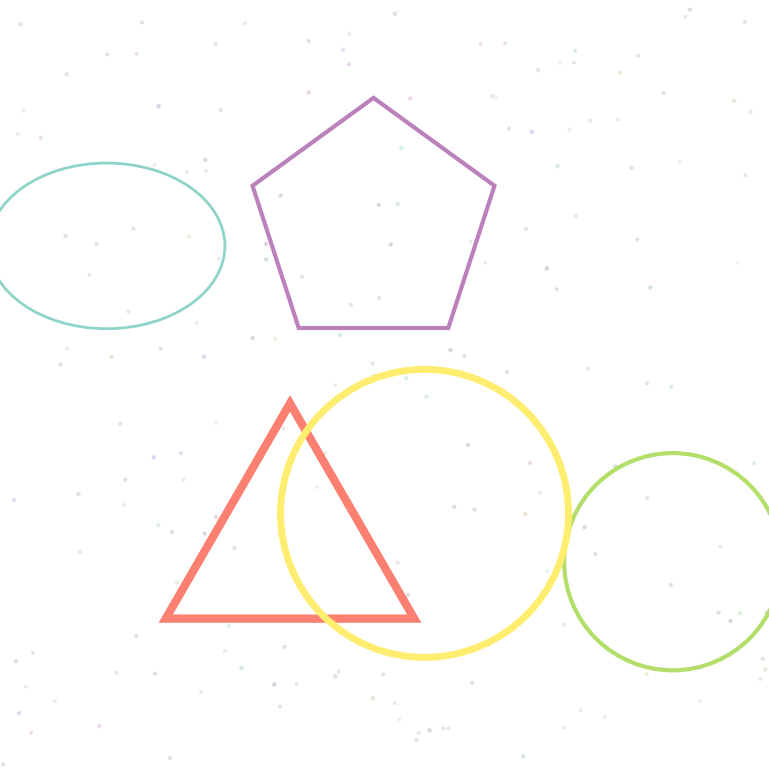[{"shape": "oval", "thickness": 1, "radius": 0.77, "center": [0.138, 0.681]}, {"shape": "triangle", "thickness": 3, "radius": 0.93, "center": [0.377, 0.29]}, {"shape": "circle", "thickness": 1.5, "radius": 0.71, "center": [0.874, 0.271]}, {"shape": "pentagon", "thickness": 1.5, "radius": 0.83, "center": [0.485, 0.708]}, {"shape": "circle", "thickness": 2.5, "radius": 0.94, "center": [0.551, 0.333]}]